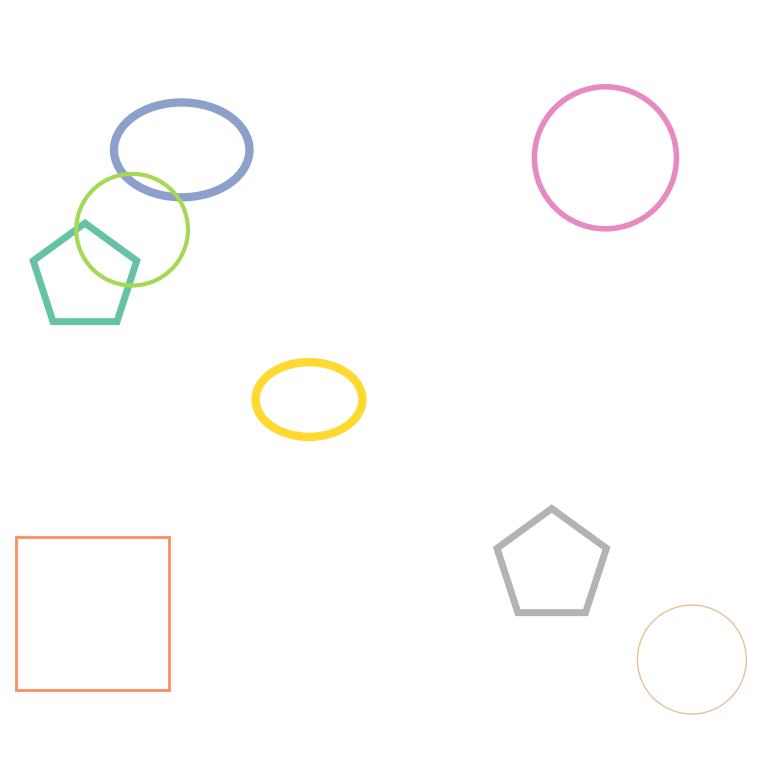[{"shape": "pentagon", "thickness": 2.5, "radius": 0.35, "center": [0.11, 0.64]}, {"shape": "square", "thickness": 1, "radius": 0.5, "center": [0.12, 0.204]}, {"shape": "oval", "thickness": 3, "radius": 0.44, "center": [0.236, 0.805]}, {"shape": "circle", "thickness": 2, "radius": 0.46, "center": [0.786, 0.795]}, {"shape": "circle", "thickness": 1.5, "radius": 0.36, "center": [0.172, 0.702]}, {"shape": "oval", "thickness": 3, "radius": 0.35, "center": [0.401, 0.481]}, {"shape": "circle", "thickness": 0.5, "radius": 0.35, "center": [0.899, 0.143]}, {"shape": "pentagon", "thickness": 2.5, "radius": 0.37, "center": [0.716, 0.265]}]